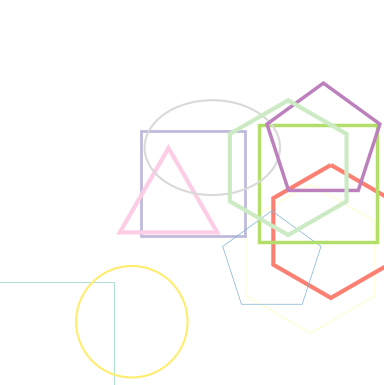[{"shape": "square", "thickness": 0.5, "radius": 0.76, "center": [0.144, 0.115]}, {"shape": "hexagon", "thickness": 0.5, "radius": 0.97, "center": [0.806, 0.328]}, {"shape": "square", "thickness": 2, "radius": 0.68, "center": [0.501, 0.523]}, {"shape": "hexagon", "thickness": 3, "radius": 0.86, "center": [0.859, 0.399]}, {"shape": "pentagon", "thickness": 0.5, "radius": 0.67, "center": [0.706, 0.318]}, {"shape": "square", "thickness": 2.5, "radius": 0.76, "center": [0.826, 0.524]}, {"shape": "triangle", "thickness": 3, "radius": 0.73, "center": [0.438, 0.469]}, {"shape": "oval", "thickness": 1.5, "radius": 0.88, "center": [0.552, 0.617]}, {"shape": "pentagon", "thickness": 2.5, "radius": 0.77, "center": [0.84, 0.63]}, {"shape": "hexagon", "thickness": 3, "radius": 0.88, "center": [0.749, 0.565]}, {"shape": "circle", "thickness": 1.5, "radius": 0.72, "center": [0.342, 0.164]}]